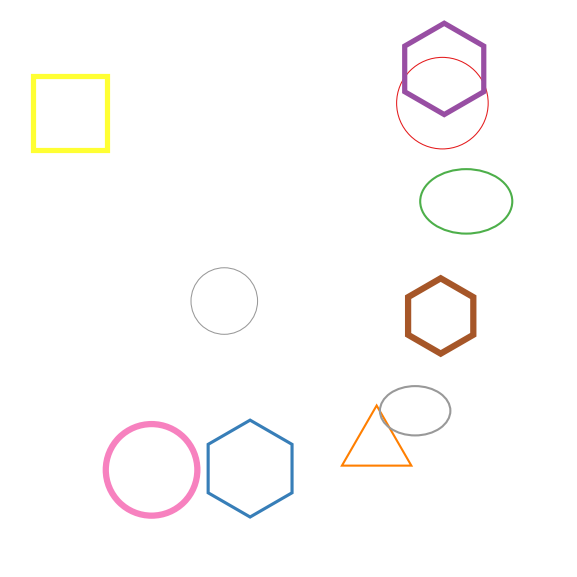[{"shape": "circle", "thickness": 0.5, "radius": 0.4, "center": [0.766, 0.821]}, {"shape": "hexagon", "thickness": 1.5, "radius": 0.42, "center": [0.433, 0.188]}, {"shape": "oval", "thickness": 1, "radius": 0.4, "center": [0.807, 0.65]}, {"shape": "hexagon", "thickness": 2.5, "radius": 0.4, "center": [0.769, 0.88]}, {"shape": "triangle", "thickness": 1, "radius": 0.35, "center": [0.652, 0.228]}, {"shape": "square", "thickness": 2.5, "radius": 0.32, "center": [0.121, 0.804]}, {"shape": "hexagon", "thickness": 3, "radius": 0.33, "center": [0.763, 0.452]}, {"shape": "circle", "thickness": 3, "radius": 0.4, "center": [0.262, 0.186]}, {"shape": "oval", "thickness": 1, "radius": 0.3, "center": [0.719, 0.288]}, {"shape": "circle", "thickness": 0.5, "radius": 0.29, "center": [0.388, 0.478]}]